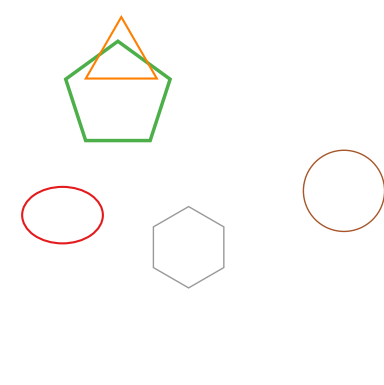[{"shape": "oval", "thickness": 1.5, "radius": 0.52, "center": [0.162, 0.441]}, {"shape": "pentagon", "thickness": 2.5, "radius": 0.71, "center": [0.306, 0.75]}, {"shape": "triangle", "thickness": 1.5, "radius": 0.53, "center": [0.315, 0.849]}, {"shape": "circle", "thickness": 1, "radius": 0.53, "center": [0.893, 0.504]}, {"shape": "hexagon", "thickness": 1, "radius": 0.53, "center": [0.49, 0.358]}]